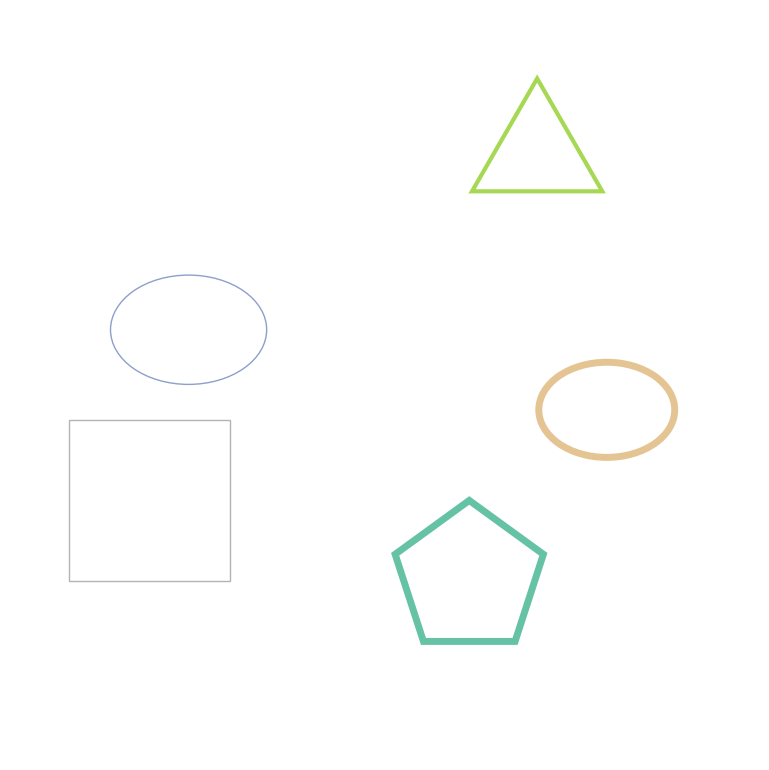[{"shape": "pentagon", "thickness": 2.5, "radius": 0.51, "center": [0.609, 0.249]}, {"shape": "oval", "thickness": 0.5, "radius": 0.51, "center": [0.245, 0.572]}, {"shape": "triangle", "thickness": 1.5, "radius": 0.49, "center": [0.698, 0.8]}, {"shape": "oval", "thickness": 2.5, "radius": 0.44, "center": [0.788, 0.468]}, {"shape": "square", "thickness": 0.5, "radius": 0.52, "center": [0.194, 0.35]}]